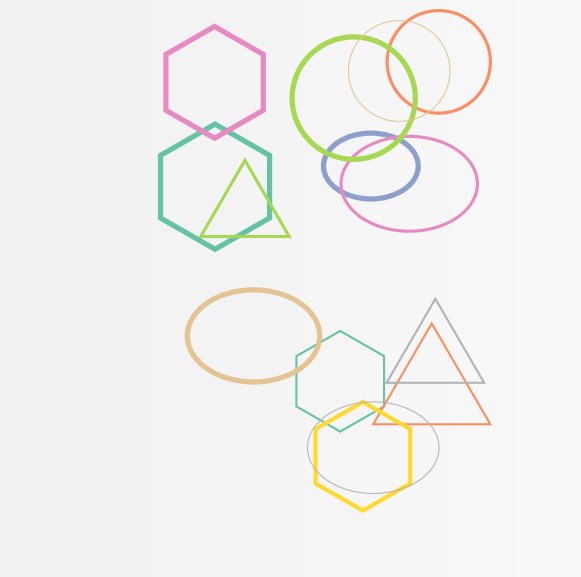[{"shape": "hexagon", "thickness": 2.5, "radius": 0.54, "center": [0.37, 0.676]}, {"shape": "hexagon", "thickness": 1, "radius": 0.44, "center": [0.585, 0.339]}, {"shape": "triangle", "thickness": 1, "radius": 0.58, "center": [0.743, 0.323]}, {"shape": "circle", "thickness": 1.5, "radius": 0.44, "center": [0.755, 0.892]}, {"shape": "oval", "thickness": 2.5, "radius": 0.41, "center": [0.638, 0.712]}, {"shape": "oval", "thickness": 1.5, "radius": 0.59, "center": [0.704, 0.681]}, {"shape": "hexagon", "thickness": 2.5, "radius": 0.48, "center": [0.369, 0.857]}, {"shape": "triangle", "thickness": 1.5, "radius": 0.44, "center": [0.421, 0.634]}, {"shape": "circle", "thickness": 2.5, "radius": 0.53, "center": [0.609, 0.829]}, {"shape": "hexagon", "thickness": 2, "radius": 0.47, "center": [0.624, 0.209]}, {"shape": "circle", "thickness": 0.5, "radius": 0.44, "center": [0.687, 0.876]}, {"shape": "oval", "thickness": 2.5, "radius": 0.57, "center": [0.436, 0.417]}, {"shape": "triangle", "thickness": 1, "radius": 0.48, "center": [0.749, 0.385]}, {"shape": "oval", "thickness": 0.5, "radius": 0.57, "center": [0.642, 0.224]}]